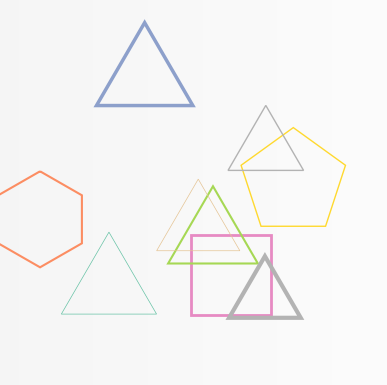[{"shape": "triangle", "thickness": 0.5, "radius": 0.71, "center": [0.281, 0.255]}, {"shape": "hexagon", "thickness": 1.5, "radius": 0.62, "center": [0.103, 0.43]}, {"shape": "triangle", "thickness": 2.5, "radius": 0.72, "center": [0.373, 0.798]}, {"shape": "square", "thickness": 2, "radius": 0.52, "center": [0.596, 0.285]}, {"shape": "triangle", "thickness": 1.5, "radius": 0.67, "center": [0.55, 0.382]}, {"shape": "pentagon", "thickness": 1, "radius": 0.71, "center": [0.757, 0.527]}, {"shape": "triangle", "thickness": 0.5, "radius": 0.62, "center": [0.512, 0.411]}, {"shape": "triangle", "thickness": 1, "radius": 0.56, "center": [0.686, 0.614]}, {"shape": "triangle", "thickness": 3, "radius": 0.53, "center": [0.684, 0.228]}]